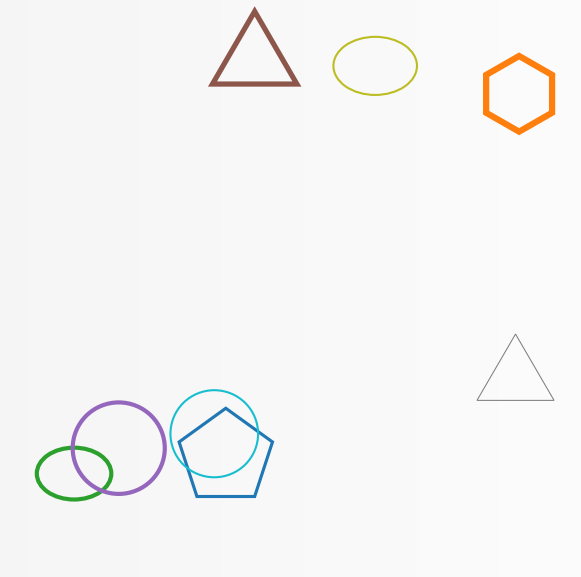[{"shape": "pentagon", "thickness": 1.5, "radius": 0.42, "center": [0.388, 0.208]}, {"shape": "hexagon", "thickness": 3, "radius": 0.33, "center": [0.893, 0.837]}, {"shape": "oval", "thickness": 2, "radius": 0.32, "center": [0.127, 0.179]}, {"shape": "circle", "thickness": 2, "radius": 0.4, "center": [0.204, 0.223]}, {"shape": "triangle", "thickness": 2.5, "radius": 0.42, "center": [0.438, 0.896]}, {"shape": "triangle", "thickness": 0.5, "radius": 0.38, "center": [0.887, 0.344]}, {"shape": "oval", "thickness": 1, "radius": 0.36, "center": [0.645, 0.885]}, {"shape": "circle", "thickness": 1, "radius": 0.38, "center": [0.369, 0.248]}]